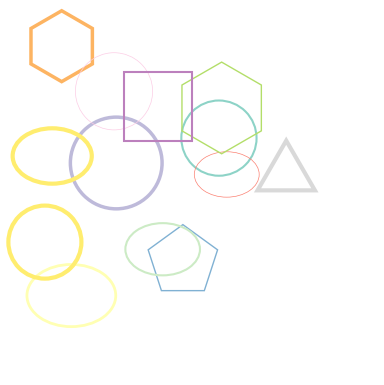[{"shape": "circle", "thickness": 1.5, "radius": 0.49, "center": [0.569, 0.641]}, {"shape": "oval", "thickness": 2, "radius": 0.58, "center": [0.185, 0.232]}, {"shape": "circle", "thickness": 2.5, "radius": 0.6, "center": [0.302, 0.577]}, {"shape": "oval", "thickness": 0.5, "radius": 0.42, "center": [0.589, 0.547]}, {"shape": "pentagon", "thickness": 1, "radius": 0.47, "center": [0.475, 0.322]}, {"shape": "hexagon", "thickness": 2.5, "radius": 0.46, "center": [0.16, 0.88]}, {"shape": "hexagon", "thickness": 1, "radius": 0.6, "center": [0.576, 0.72]}, {"shape": "circle", "thickness": 0.5, "radius": 0.5, "center": [0.296, 0.763]}, {"shape": "triangle", "thickness": 3, "radius": 0.43, "center": [0.743, 0.549]}, {"shape": "square", "thickness": 1.5, "radius": 0.44, "center": [0.41, 0.723]}, {"shape": "oval", "thickness": 1.5, "radius": 0.48, "center": [0.423, 0.353]}, {"shape": "oval", "thickness": 3, "radius": 0.51, "center": [0.136, 0.595]}, {"shape": "circle", "thickness": 3, "radius": 0.47, "center": [0.117, 0.371]}]